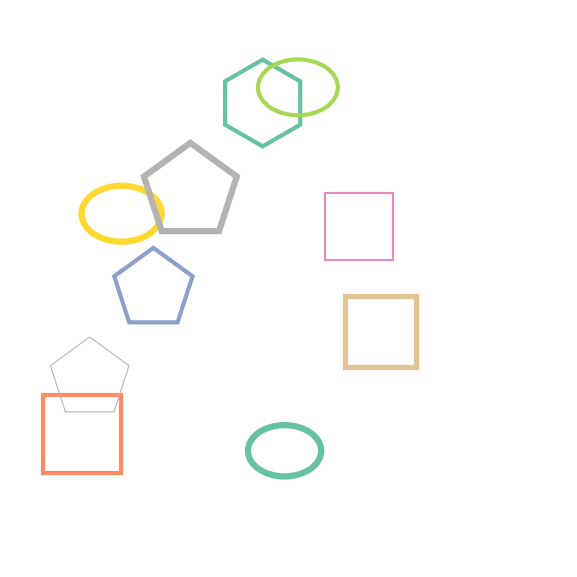[{"shape": "hexagon", "thickness": 2, "radius": 0.38, "center": [0.455, 0.821]}, {"shape": "oval", "thickness": 3, "radius": 0.32, "center": [0.493, 0.219]}, {"shape": "square", "thickness": 2, "radius": 0.34, "center": [0.142, 0.248]}, {"shape": "pentagon", "thickness": 2, "radius": 0.36, "center": [0.266, 0.499]}, {"shape": "square", "thickness": 1, "radius": 0.29, "center": [0.622, 0.607]}, {"shape": "oval", "thickness": 2, "radius": 0.35, "center": [0.516, 0.848]}, {"shape": "oval", "thickness": 3, "radius": 0.35, "center": [0.21, 0.629]}, {"shape": "square", "thickness": 2.5, "radius": 0.31, "center": [0.658, 0.425]}, {"shape": "pentagon", "thickness": 3, "radius": 0.42, "center": [0.33, 0.667]}, {"shape": "pentagon", "thickness": 0.5, "radius": 0.36, "center": [0.155, 0.344]}]